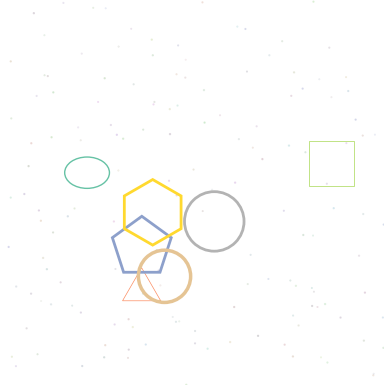[{"shape": "oval", "thickness": 1, "radius": 0.29, "center": [0.226, 0.551]}, {"shape": "triangle", "thickness": 0.5, "radius": 0.29, "center": [0.368, 0.247]}, {"shape": "pentagon", "thickness": 2, "radius": 0.4, "center": [0.368, 0.358]}, {"shape": "square", "thickness": 0.5, "radius": 0.3, "center": [0.861, 0.576]}, {"shape": "hexagon", "thickness": 2, "radius": 0.43, "center": [0.397, 0.449]}, {"shape": "circle", "thickness": 2.5, "radius": 0.34, "center": [0.427, 0.282]}, {"shape": "circle", "thickness": 2, "radius": 0.39, "center": [0.557, 0.425]}]